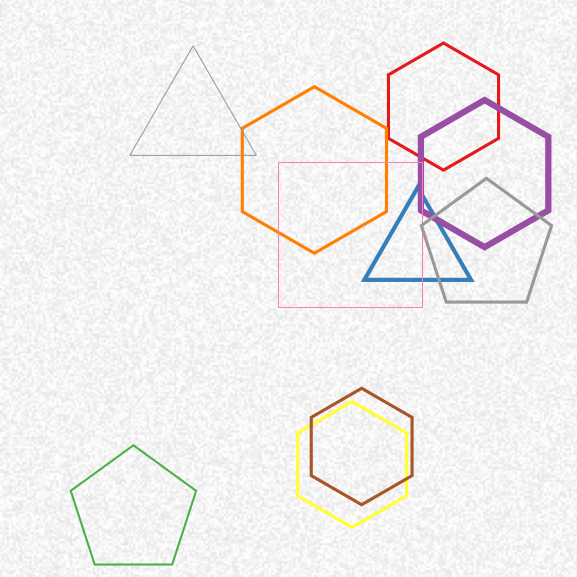[{"shape": "hexagon", "thickness": 1.5, "radius": 0.55, "center": [0.768, 0.815]}, {"shape": "triangle", "thickness": 2, "radius": 0.53, "center": [0.723, 0.568]}, {"shape": "pentagon", "thickness": 1, "radius": 0.57, "center": [0.231, 0.114]}, {"shape": "hexagon", "thickness": 3, "radius": 0.64, "center": [0.839, 0.699]}, {"shape": "hexagon", "thickness": 1.5, "radius": 0.72, "center": [0.544, 0.705]}, {"shape": "hexagon", "thickness": 1.5, "radius": 0.54, "center": [0.61, 0.195]}, {"shape": "hexagon", "thickness": 1.5, "radius": 0.5, "center": [0.626, 0.226]}, {"shape": "square", "thickness": 0.5, "radius": 0.62, "center": [0.607, 0.593]}, {"shape": "pentagon", "thickness": 1.5, "radius": 0.59, "center": [0.842, 0.572]}, {"shape": "triangle", "thickness": 0.5, "radius": 0.63, "center": [0.334, 0.793]}]